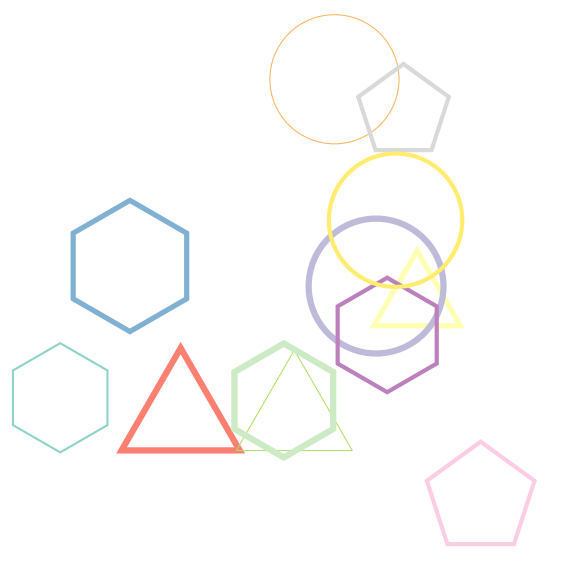[{"shape": "hexagon", "thickness": 1, "radius": 0.47, "center": [0.104, 0.31]}, {"shape": "triangle", "thickness": 2.5, "radius": 0.43, "center": [0.722, 0.478]}, {"shape": "circle", "thickness": 3, "radius": 0.58, "center": [0.651, 0.504]}, {"shape": "triangle", "thickness": 3, "radius": 0.59, "center": [0.313, 0.278]}, {"shape": "hexagon", "thickness": 2.5, "radius": 0.57, "center": [0.225, 0.539]}, {"shape": "circle", "thickness": 0.5, "radius": 0.56, "center": [0.579, 0.862]}, {"shape": "triangle", "thickness": 0.5, "radius": 0.58, "center": [0.51, 0.277]}, {"shape": "pentagon", "thickness": 2, "radius": 0.49, "center": [0.832, 0.136]}, {"shape": "pentagon", "thickness": 2, "radius": 0.41, "center": [0.699, 0.806]}, {"shape": "hexagon", "thickness": 2, "radius": 0.5, "center": [0.67, 0.419]}, {"shape": "hexagon", "thickness": 3, "radius": 0.49, "center": [0.491, 0.306]}, {"shape": "circle", "thickness": 2, "radius": 0.58, "center": [0.685, 0.618]}]